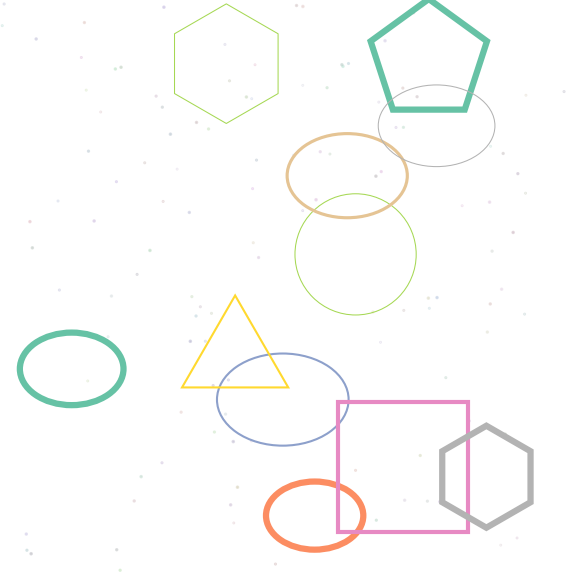[{"shape": "oval", "thickness": 3, "radius": 0.45, "center": [0.124, 0.36]}, {"shape": "pentagon", "thickness": 3, "radius": 0.53, "center": [0.742, 0.895]}, {"shape": "oval", "thickness": 3, "radius": 0.42, "center": [0.545, 0.106]}, {"shape": "oval", "thickness": 1, "radius": 0.57, "center": [0.49, 0.307]}, {"shape": "square", "thickness": 2, "radius": 0.56, "center": [0.697, 0.19]}, {"shape": "circle", "thickness": 0.5, "radius": 0.52, "center": [0.616, 0.559]}, {"shape": "hexagon", "thickness": 0.5, "radius": 0.52, "center": [0.392, 0.889]}, {"shape": "triangle", "thickness": 1, "radius": 0.53, "center": [0.407, 0.381]}, {"shape": "oval", "thickness": 1.5, "radius": 0.52, "center": [0.601, 0.695]}, {"shape": "oval", "thickness": 0.5, "radius": 0.51, "center": [0.756, 0.781]}, {"shape": "hexagon", "thickness": 3, "radius": 0.44, "center": [0.842, 0.174]}]